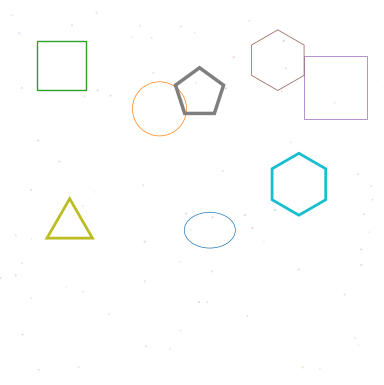[{"shape": "oval", "thickness": 0.5, "radius": 0.33, "center": [0.545, 0.402]}, {"shape": "circle", "thickness": 0.5, "radius": 0.35, "center": [0.414, 0.717]}, {"shape": "square", "thickness": 1, "radius": 0.32, "center": [0.16, 0.83]}, {"shape": "square", "thickness": 0.5, "radius": 0.41, "center": [0.871, 0.773]}, {"shape": "hexagon", "thickness": 0.5, "radius": 0.39, "center": [0.722, 0.844]}, {"shape": "pentagon", "thickness": 2.5, "radius": 0.33, "center": [0.518, 0.758]}, {"shape": "triangle", "thickness": 2, "radius": 0.34, "center": [0.181, 0.416]}, {"shape": "hexagon", "thickness": 2, "radius": 0.4, "center": [0.776, 0.521]}]